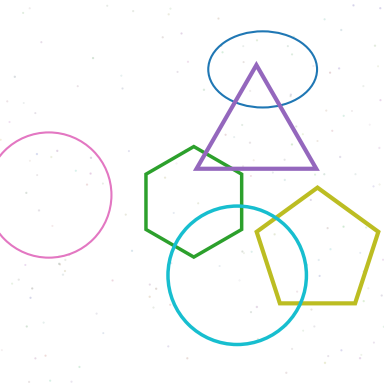[{"shape": "oval", "thickness": 1.5, "radius": 0.71, "center": [0.682, 0.82]}, {"shape": "hexagon", "thickness": 2.5, "radius": 0.72, "center": [0.503, 0.476]}, {"shape": "triangle", "thickness": 3, "radius": 0.9, "center": [0.666, 0.651]}, {"shape": "circle", "thickness": 1.5, "radius": 0.81, "center": [0.127, 0.493]}, {"shape": "pentagon", "thickness": 3, "radius": 0.83, "center": [0.825, 0.347]}, {"shape": "circle", "thickness": 2.5, "radius": 0.9, "center": [0.616, 0.285]}]